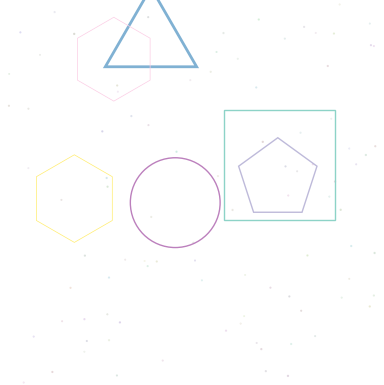[{"shape": "square", "thickness": 1, "radius": 0.72, "center": [0.725, 0.571]}, {"shape": "pentagon", "thickness": 1, "radius": 0.53, "center": [0.722, 0.535]}, {"shape": "triangle", "thickness": 2, "radius": 0.68, "center": [0.392, 0.895]}, {"shape": "hexagon", "thickness": 0.5, "radius": 0.54, "center": [0.296, 0.846]}, {"shape": "circle", "thickness": 1, "radius": 0.58, "center": [0.455, 0.474]}, {"shape": "hexagon", "thickness": 0.5, "radius": 0.57, "center": [0.193, 0.484]}]